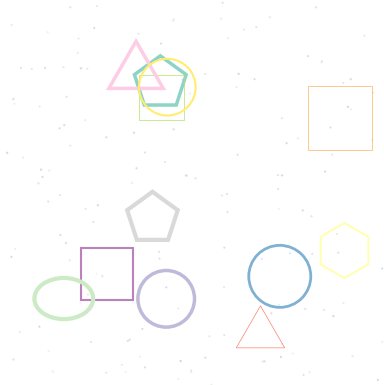[{"shape": "pentagon", "thickness": 2.5, "radius": 0.35, "center": [0.416, 0.784]}, {"shape": "hexagon", "thickness": 1.5, "radius": 0.36, "center": [0.895, 0.349]}, {"shape": "circle", "thickness": 2.5, "radius": 0.37, "center": [0.432, 0.224]}, {"shape": "triangle", "thickness": 0.5, "radius": 0.36, "center": [0.677, 0.133]}, {"shape": "circle", "thickness": 2, "radius": 0.4, "center": [0.727, 0.282]}, {"shape": "square", "thickness": 0.5, "radius": 0.42, "center": [0.883, 0.694]}, {"shape": "square", "thickness": 0.5, "radius": 0.29, "center": [0.419, 0.747]}, {"shape": "triangle", "thickness": 2.5, "radius": 0.41, "center": [0.353, 0.811]}, {"shape": "pentagon", "thickness": 3, "radius": 0.35, "center": [0.396, 0.433]}, {"shape": "square", "thickness": 1.5, "radius": 0.34, "center": [0.278, 0.289]}, {"shape": "oval", "thickness": 3, "radius": 0.38, "center": [0.166, 0.225]}, {"shape": "circle", "thickness": 1.5, "radius": 0.37, "center": [0.435, 0.774]}]